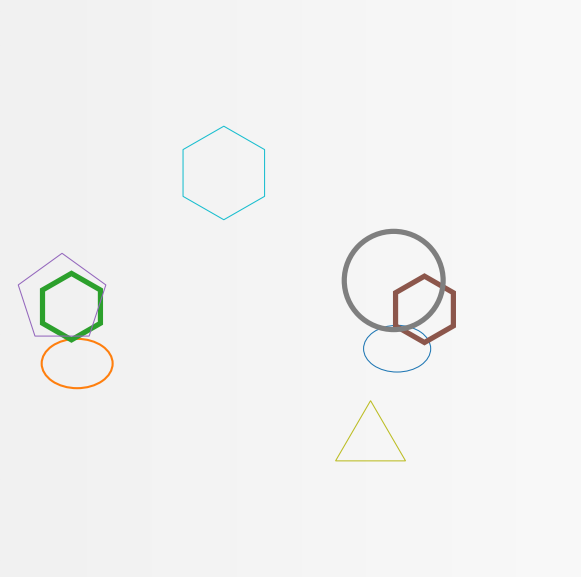[{"shape": "oval", "thickness": 0.5, "radius": 0.29, "center": [0.683, 0.395]}, {"shape": "oval", "thickness": 1, "radius": 0.31, "center": [0.133, 0.37]}, {"shape": "hexagon", "thickness": 2.5, "radius": 0.29, "center": [0.123, 0.468]}, {"shape": "pentagon", "thickness": 0.5, "radius": 0.4, "center": [0.107, 0.481]}, {"shape": "hexagon", "thickness": 2.5, "radius": 0.29, "center": [0.73, 0.463]}, {"shape": "circle", "thickness": 2.5, "radius": 0.43, "center": [0.677, 0.513]}, {"shape": "triangle", "thickness": 0.5, "radius": 0.35, "center": [0.638, 0.236]}, {"shape": "hexagon", "thickness": 0.5, "radius": 0.4, "center": [0.385, 0.7]}]